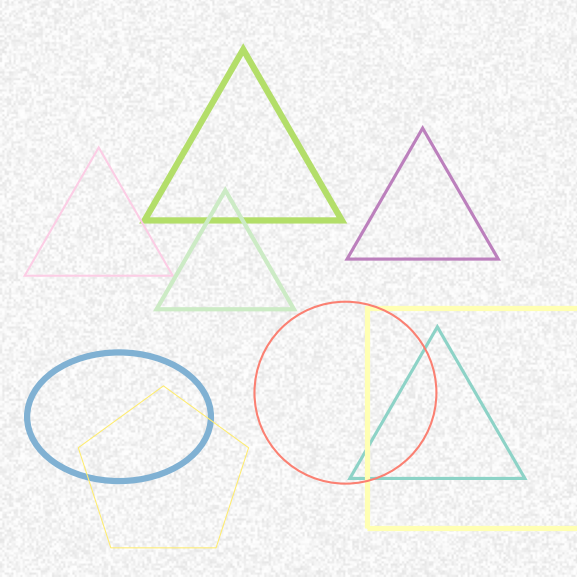[{"shape": "triangle", "thickness": 1.5, "radius": 0.87, "center": [0.757, 0.258]}, {"shape": "square", "thickness": 2.5, "radius": 0.95, "center": [0.825, 0.275]}, {"shape": "circle", "thickness": 1, "radius": 0.79, "center": [0.598, 0.319]}, {"shape": "oval", "thickness": 3, "radius": 0.8, "center": [0.206, 0.277]}, {"shape": "triangle", "thickness": 3, "radius": 0.99, "center": [0.421, 0.716]}, {"shape": "triangle", "thickness": 1, "radius": 0.74, "center": [0.171, 0.596]}, {"shape": "triangle", "thickness": 1.5, "radius": 0.76, "center": [0.732, 0.626]}, {"shape": "triangle", "thickness": 2, "radius": 0.69, "center": [0.39, 0.532]}, {"shape": "pentagon", "thickness": 0.5, "radius": 0.78, "center": [0.283, 0.176]}]